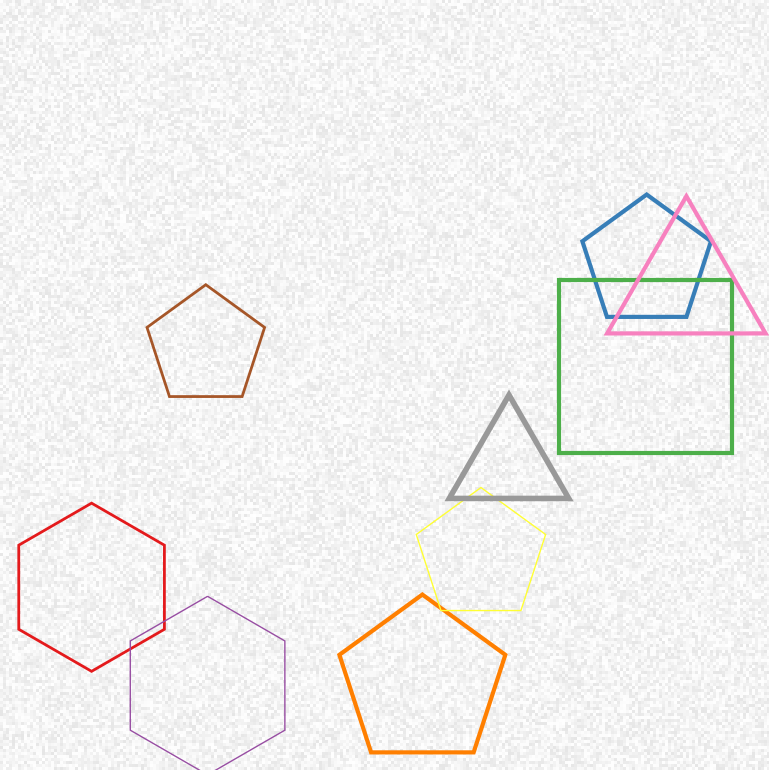[{"shape": "hexagon", "thickness": 1, "radius": 0.55, "center": [0.119, 0.237]}, {"shape": "pentagon", "thickness": 1.5, "radius": 0.44, "center": [0.84, 0.66]}, {"shape": "square", "thickness": 1.5, "radius": 0.56, "center": [0.839, 0.524]}, {"shape": "hexagon", "thickness": 0.5, "radius": 0.58, "center": [0.27, 0.11]}, {"shape": "pentagon", "thickness": 1.5, "radius": 0.57, "center": [0.549, 0.115]}, {"shape": "pentagon", "thickness": 0.5, "radius": 0.44, "center": [0.625, 0.279]}, {"shape": "pentagon", "thickness": 1, "radius": 0.4, "center": [0.267, 0.55]}, {"shape": "triangle", "thickness": 1.5, "radius": 0.59, "center": [0.891, 0.626]}, {"shape": "triangle", "thickness": 2, "radius": 0.45, "center": [0.661, 0.397]}]